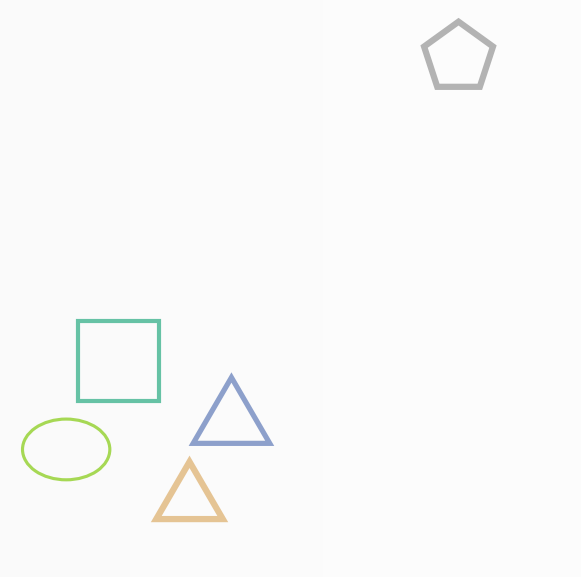[{"shape": "square", "thickness": 2, "radius": 0.35, "center": [0.203, 0.374]}, {"shape": "triangle", "thickness": 2.5, "radius": 0.38, "center": [0.398, 0.269]}, {"shape": "oval", "thickness": 1.5, "radius": 0.38, "center": [0.114, 0.221]}, {"shape": "triangle", "thickness": 3, "radius": 0.33, "center": [0.326, 0.133]}, {"shape": "pentagon", "thickness": 3, "radius": 0.31, "center": [0.789, 0.899]}]